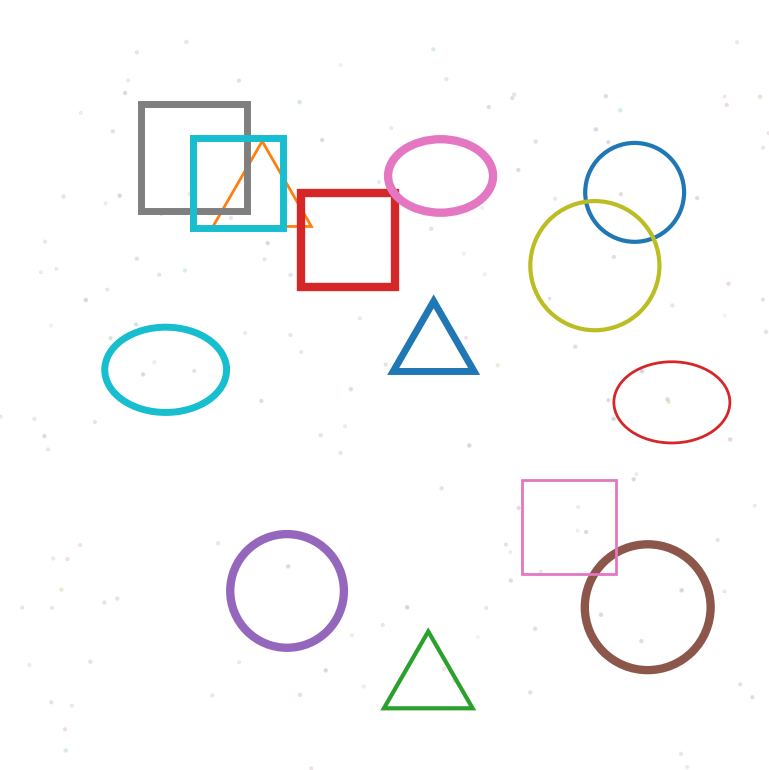[{"shape": "circle", "thickness": 1.5, "radius": 0.32, "center": [0.824, 0.75]}, {"shape": "triangle", "thickness": 2.5, "radius": 0.3, "center": [0.563, 0.548]}, {"shape": "triangle", "thickness": 1, "radius": 0.37, "center": [0.34, 0.743]}, {"shape": "triangle", "thickness": 1.5, "radius": 0.33, "center": [0.556, 0.113]}, {"shape": "square", "thickness": 3, "radius": 0.3, "center": [0.452, 0.689]}, {"shape": "oval", "thickness": 1, "radius": 0.38, "center": [0.873, 0.477]}, {"shape": "circle", "thickness": 3, "radius": 0.37, "center": [0.373, 0.233]}, {"shape": "circle", "thickness": 3, "radius": 0.41, "center": [0.841, 0.211]}, {"shape": "square", "thickness": 1, "radius": 0.31, "center": [0.739, 0.316]}, {"shape": "oval", "thickness": 3, "radius": 0.34, "center": [0.572, 0.771]}, {"shape": "square", "thickness": 2.5, "radius": 0.35, "center": [0.252, 0.796]}, {"shape": "circle", "thickness": 1.5, "radius": 0.42, "center": [0.773, 0.655]}, {"shape": "square", "thickness": 2.5, "radius": 0.29, "center": [0.309, 0.762]}, {"shape": "oval", "thickness": 2.5, "radius": 0.4, "center": [0.215, 0.52]}]